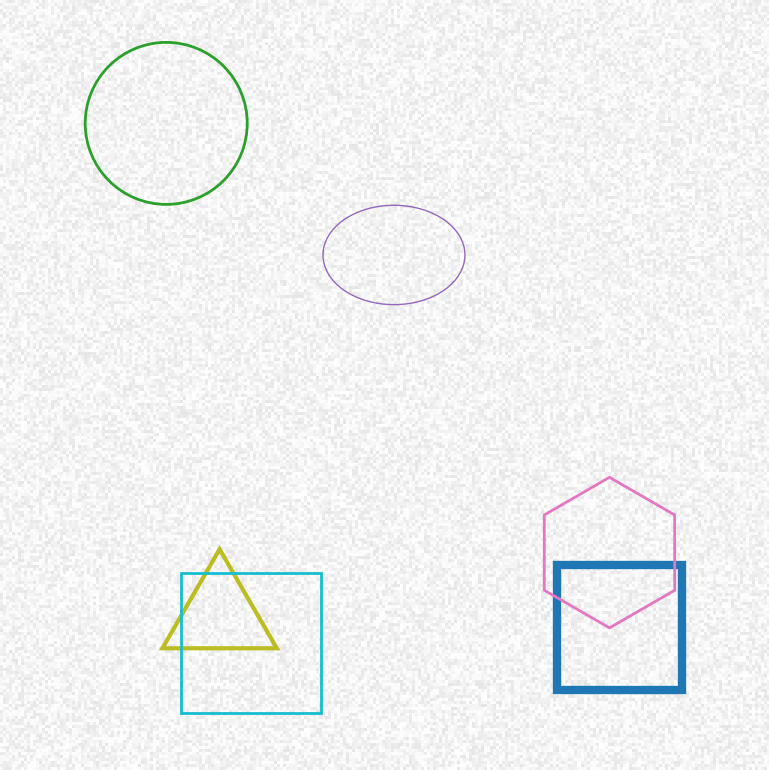[{"shape": "square", "thickness": 3, "radius": 0.4, "center": [0.805, 0.185]}, {"shape": "circle", "thickness": 1, "radius": 0.53, "center": [0.216, 0.84]}, {"shape": "oval", "thickness": 0.5, "radius": 0.46, "center": [0.512, 0.669]}, {"shape": "hexagon", "thickness": 1, "radius": 0.49, "center": [0.792, 0.282]}, {"shape": "triangle", "thickness": 1.5, "radius": 0.43, "center": [0.285, 0.201]}, {"shape": "square", "thickness": 1, "radius": 0.45, "center": [0.326, 0.165]}]